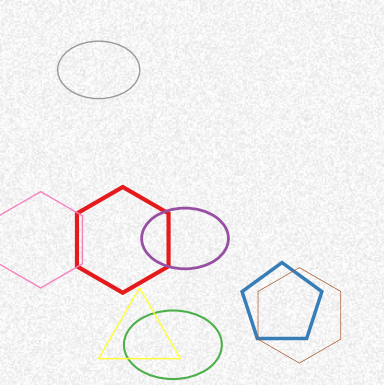[{"shape": "hexagon", "thickness": 3, "radius": 0.69, "center": [0.319, 0.377]}, {"shape": "pentagon", "thickness": 2.5, "radius": 0.54, "center": [0.732, 0.209]}, {"shape": "oval", "thickness": 1.5, "radius": 0.64, "center": [0.449, 0.105]}, {"shape": "oval", "thickness": 2, "radius": 0.56, "center": [0.481, 0.381]}, {"shape": "triangle", "thickness": 1, "radius": 0.61, "center": [0.362, 0.13]}, {"shape": "hexagon", "thickness": 0.5, "radius": 0.62, "center": [0.778, 0.181]}, {"shape": "hexagon", "thickness": 1, "radius": 0.63, "center": [0.106, 0.377]}, {"shape": "oval", "thickness": 1, "radius": 0.53, "center": [0.256, 0.818]}]